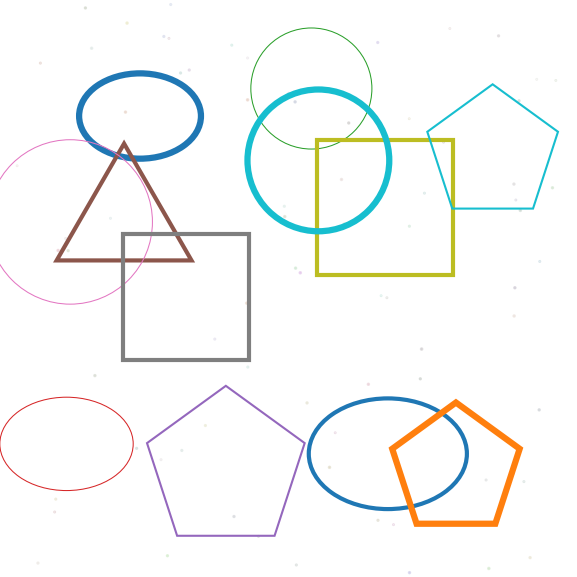[{"shape": "oval", "thickness": 2, "radius": 0.68, "center": [0.672, 0.213]}, {"shape": "oval", "thickness": 3, "radius": 0.53, "center": [0.242, 0.798]}, {"shape": "pentagon", "thickness": 3, "radius": 0.58, "center": [0.79, 0.186]}, {"shape": "circle", "thickness": 0.5, "radius": 0.52, "center": [0.539, 0.846]}, {"shape": "oval", "thickness": 0.5, "radius": 0.58, "center": [0.115, 0.231]}, {"shape": "pentagon", "thickness": 1, "radius": 0.72, "center": [0.391, 0.187]}, {"shape": "triangle", "thickness": 2, "radius": 0.67, "center": [0.215, 0.616]}, {"shape": "circle", "thickness": 0.5, "radius": 0.71, "center": [0.122, 0.615]}, {"shape": "square", "thickness": 2, "radius": 0.55, "center": [0.322, 0.485]}, {"shape": "square", "thickness": 2, "radius": 0.59, "center": [0.667, 0.64]}, {"shape": "pentagon", "thickness": 1, "radius": 0.59, "center": [0.853, 0.734]}, {"shape": "circle", "thickness": 3, "radius": 0.61, "center": [0.551, 0.721]}]